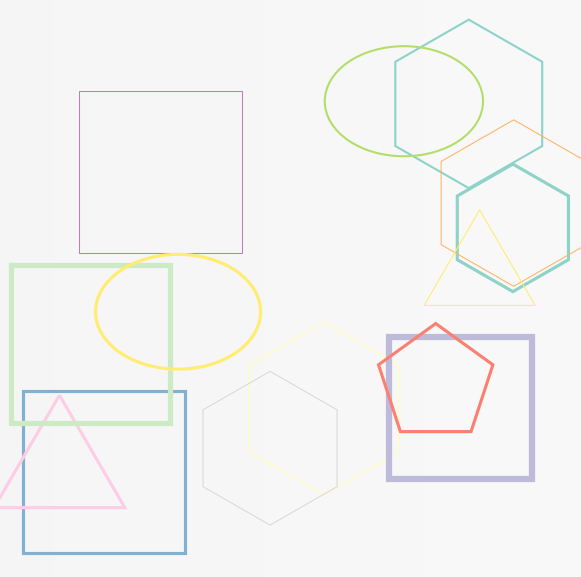[{"shape": "hexagon", "thickness": 1.5, "radius": 0.55, "center": [0.882, 0.605]}, {"shape": "hexagon", "thickness": 1, "radius": 0.73, "center": [0.806, 0.819]}, {"shape": "hexagon", "thickness": 0.5, "radius": 0.75, "center": [0.558, 0.292]}, {"shape": "square", "thickness": 3, "radius": 0.62, "center": [0.792, 0.292]}, {"shape": "pentagon", "thickness": 1.5, "radius": 0.52, "center": [0.75, 0.335]}, {"shape": "square", "thickness": 1.5, "radius": 0.7, "center": [0.179, 0.181]}, {"shape": "hexagon", "thickness": 0.5, "radius": 0.72, "center": [0.884, 0.648]}, {"shape": "oval", "thickness": 1, "radius": 0.68, "center": [0.695, 0.824]}, {"shape": "triangle", "thickness": 1.5, "radius": 0.65, "center": [0.102, 0.185]}, {"shape": "hexagon", "thickness": 0.5, "radius": 0.67, "center": [0.465, 0.223]}, {"shape": "square", "thickness": 0.5, "radius": 0.7, "center": [0.276, 0.701]}, {"shape": "square", "thickness": 2.5, "radius": 0.68, "center": [0.156, 0.403]}, {"shape": "oval", "thickness": 1.5, "radius": 0.71, "center": [0.306, 0.459]}, {"shape": "triangle", "thickness": 0.5, "radius": 0.55, "center": [0.825, 0.525]}]